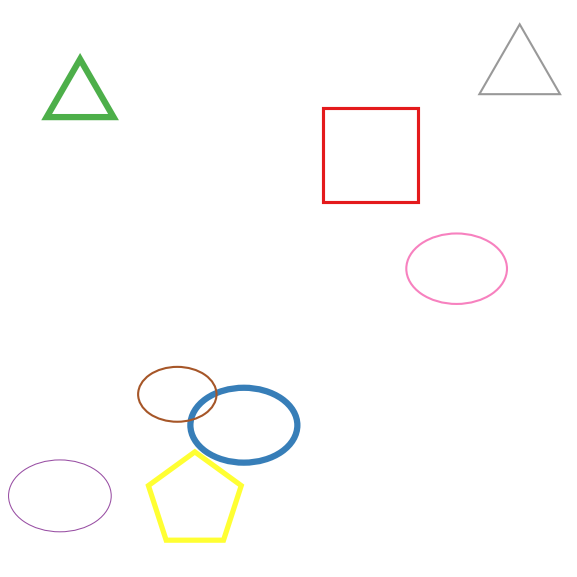[{"shape": "square", "thickness": 1.5, "radius": 0.41, "center": [0.641, 0.731]}, {"shape": "oval", "thickness": 3, "radius": 0.46, "center": [0.422, 0.263]}, {"shape": "triangle", "thickness": 3, "radius": 0.33, "center": [0.139, 0.83]}, {"shape": "oval", "thickness": 0.5, "radius": 0.44, "center": [0.104, 0.14]}, {"shape": "pentagon", "thickness": 2.5, "radius": 0.42, "center": [0.337, 0.132]}, {"shape": "oval", "thickness": 1, "radius": 0.34, "center": [0.307, 0.316]}, {"shape": "oval", "thickness": 1, "radius": 0.44, "center": [0.791, 0.534]}, {"shape": "triangle", "thickness": 1, "radius": 0.4, "center": [0.9, 0.876]}]